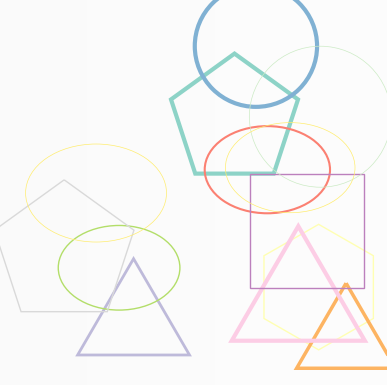[{"shape": "pentagon", "thickness": 3, "radius": 0.86, "center": [0.605, 0.688]}, {"shape": "hexagon", "thickness": 1, "radius": 0.81, "center": [0.822, 0.254]}, {"shape": "triangle", "thickness": 2, "radius": 0.83, "center": [0.345, 0.161]}, {"shape": "oval", "thickness": 1.5, "radius": 0.81, "center": [0.69, 0.559]}, {"shape": "circle", "thickness": 3, "radius": 0.79, "center": [0.66, 0.88]}, {"shape": "triangle", "thickness": 2.5, "radius": 0.74, "center": [0.893, 0.117]}, {"shape": "oval", "thickness": 1, "radius": 0.78, "center": [0.307, 0.304]}, {"shape": "triangle", "thickness": 3, "radius": 0.99, "center": [0.77, 0.214]}, {"shape": "pentagon", "thickness": 1, "radius": 0.95, "center": [0.166, 0.344]}, {"shape": "square", "thickness": 1, "radius": 0.74, "center": [0.792, 0.401]}, {"shape": "circle", "thickness": 0.5, "radius": 0.92, "center": [0.827, 0.697]}, {"shape": "oval", "thickness": 0.5, "radius": 0.84, "center": [0.749, 0.565]}, {"shape": "oval", "thickness": 0.5, "radius": 0.91, "center": [0.248, 0.499]}]